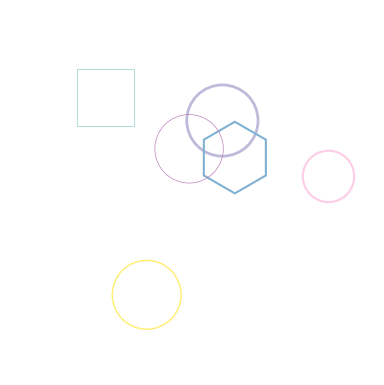[{"shape": "square", "thickness": 0.5, "radius": 0.37, "center": [0.274, 0.747]}, {"shape": "circle", "thickness": 2, "radius": 0.46, "center": [0.578, 0.687]}, {"shape": "hexagon", "thickness": 1.5, "radius": 0.47, "center": [0.61, 0.591]}, {"shape": "circle", "thickness": 1.5, "radius": 0.33, "center": [0.853, 0.542]}, {"shape": "circle", "thickness": 0.5, "radius": 0.44, "center": [0.491, 0.614]}, {"shape": "circle", "thickness": 1, "radius": 0.45, "center": [0.381, 0.234]}]